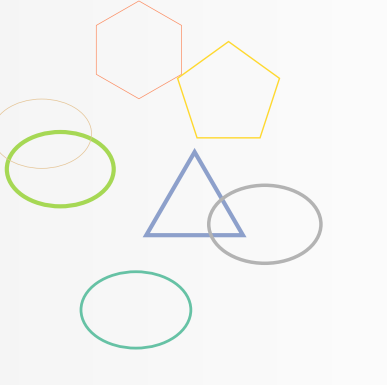[{"shape": "oval", "thickness": 2, "radius": 0.71, "center": [0.351, 0.195]}, {"shape": "hexagon", "thickness": 0.5, "radius": 0.64, "center": [0.359, 0.871]}, {"shape": "triangle", "thickness": 3, "radius": 0.72, "center": [0.502, 0.461]}, {"shape": "oval", "thickness": 3, "radius": 0.69, "center": [0.156, 0.561]}, {"shape": "pentagon", "thickness": 1, "radius": 0.69, "center": [0.59, 0.754]}, {"shape": "oval", "thickness": 0.5, "radius": 0.64, "center": [0.108, 0.653]}, {"shape": "oval", "thickness": 2.5, "radius": 0.72, "center": [0.683, 0.417]}]